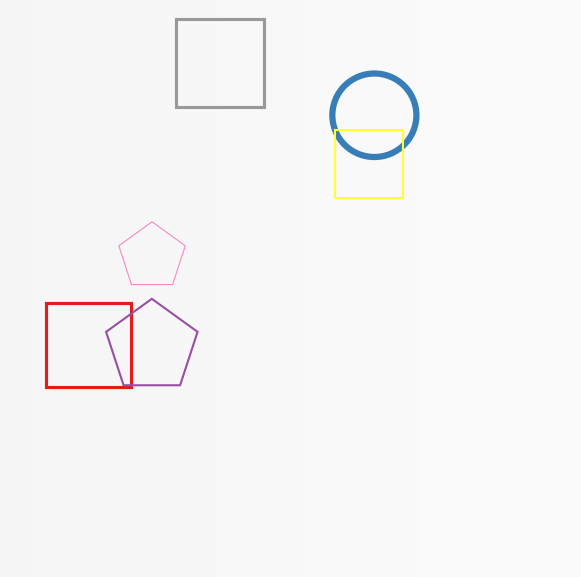[{"shape": "square", "thickness": 1.5, "radius": 0.36, "center": [0.153, 0.402]}, {"shape": "circle", "thickness": 3, "radius": 0.36, "center": [0.644, 0.8]}, {"shape": "pentagon", "thickness": 1, "radius": 0.41, "center": [0.261, 0.399]}, {"shape": "square", "thickness": 1, "radius": 0.29, "center": [0.635, 0.715]}, {"shape": "pentagon", "thickness": 0.5, "radius": 0.3, "center": [0.262, 0.555]}, {"shape": "square", "thickness": 1.5, "radius": 0.38, "center": [0.379, 0.89]}]